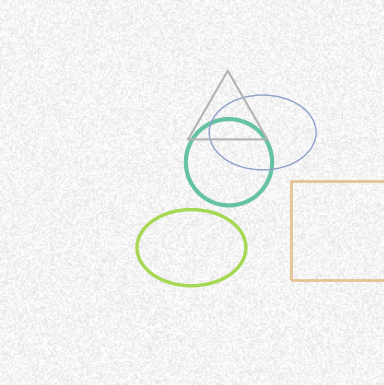[{"shape": "circle", "thickness": 3, "radius": 0.56, "center": [0.595, 0.579]}, {"shape": "oval", "thickness": 1, "radius": 0.69, "center": [0.682, 0.656]}, {"shape": "oval", "thickness": 2.5, "radius": 0.71, "center": [0.497, 0.357]}, {"shape": "square", "thickness": 2, "radius": 0.65, "center": [0.886, 0.401]}, {"shape": "triangle", "thickness": 1.5, "radius": 0.59, "center": [0.592, 0.697]}]